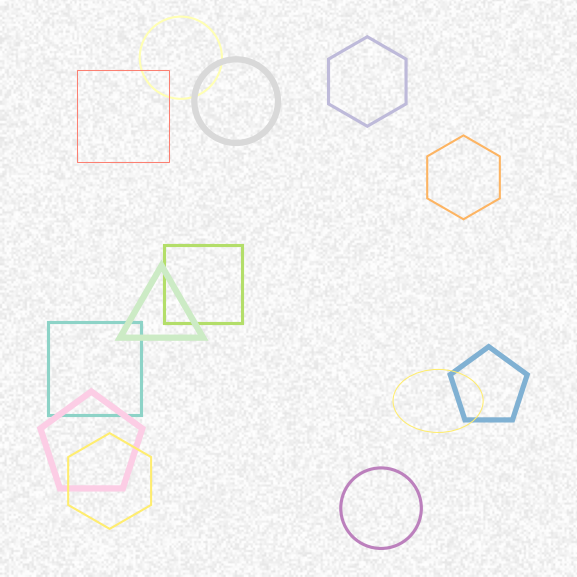[{"shape": "square", "thickness": 1.5, "radius": 0.4, "center": [0.164, 0.361]}, {"shape": "circle", "thickness": 1, "radius": 0.36, "center": [0.313, 0.899]}, {"shape": "hexagon", "thickness": 1.5, "radius": 0.39, "center": [0.636, 0.858]}, {"shape": "square", "thickness": 0.5, "radius": 0.4, "center": [0.212, 0.798]}, {"shape": "pentagon", "thickness": 2.5, "radius": 0.35, "center": [0.846, 0.329]}, {"shape": "hexagon", "thickness": 1, "radius": 0.36, "center": [0.803, 0.692]}, {"shape": "square", "thickness": 1.5, "radius": 0.34, "center": [0.351, 0.508]}, {"shape": "pentagon", "thickness": 3, "radius": 0.46, "center": [0.158, 0.228]}, {"shape": "circle", "thickness": 3, "radius": 0.36, "center": [0.409, 0.824]}, {"shape": "circle", "thickness": 1.5, "radius": 0.35, "center": [0.66, 0.119]}, {"shape": "triangle", "thickness": 3, "radius": 0.42, "center": [0.28, 0.456]}, {"shape": "oval", "thickness": 0.5, "radius": 0.39, "center": [0.759, 0.305]}, {"shape": "hexagon", "thickness": 1, "radius": 0.41, "center": [0.19, 0.166]}]